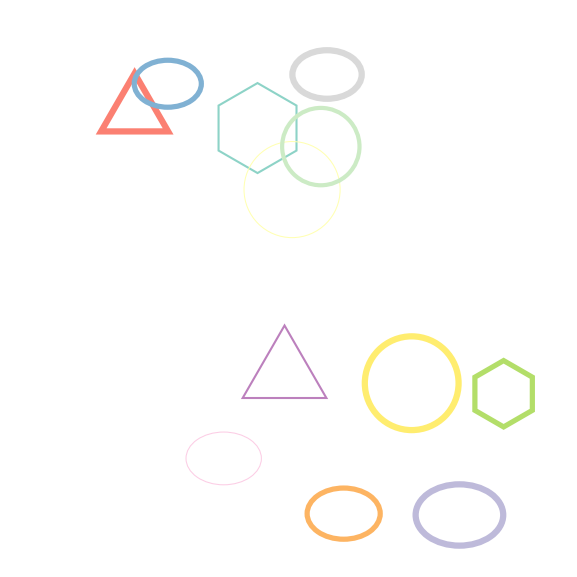[{"shape": "hexagon", "thickness": 1, "radius": 0.39, "center": [0.446, 0.777]}, {"shape": "circle", "thickness": 0.5, "radius": 0.42, "center": [0.506, 0.671]}, {"shape": "oval", "thickness": 3, "radius": 0.38, "center": [0.796, 0.107]}, {"shape": "triangle", "thickness": 3, "radius": 0.33, "center": [0.233, 0.805]}, {"shape": "oval", "thickness": 2.5, "radius": 0.29, "center": [0.291, 0.854]}, {"shape": "oval", "thickness": 2.5, "radius": 0.32, "center": [0.595, 0.11]}, {"shape": "hexagon", "thickness": 2.5, "radius": 0.29, "center": [0.872, 0.317]}, {"shape": "oval", "thickness": 0.5, "radius": 0.33, "center": [0.387, 0.205]}, {"shape": "oval", "thickness": 3, "radius": 0.3, "center": [0.566, 0.87]}, {"shape": "triangle", "thickness": 1, "radius": 0.42, "center": [0.493, 0.352]}, {"shape": "circle", "thickness": 2, "radius": 0.33, "center": [0.556, 0.745]}, {"shape": "circle", "thickness": 3, "radius": 0.41, "center": [0.713, 0.336]}]